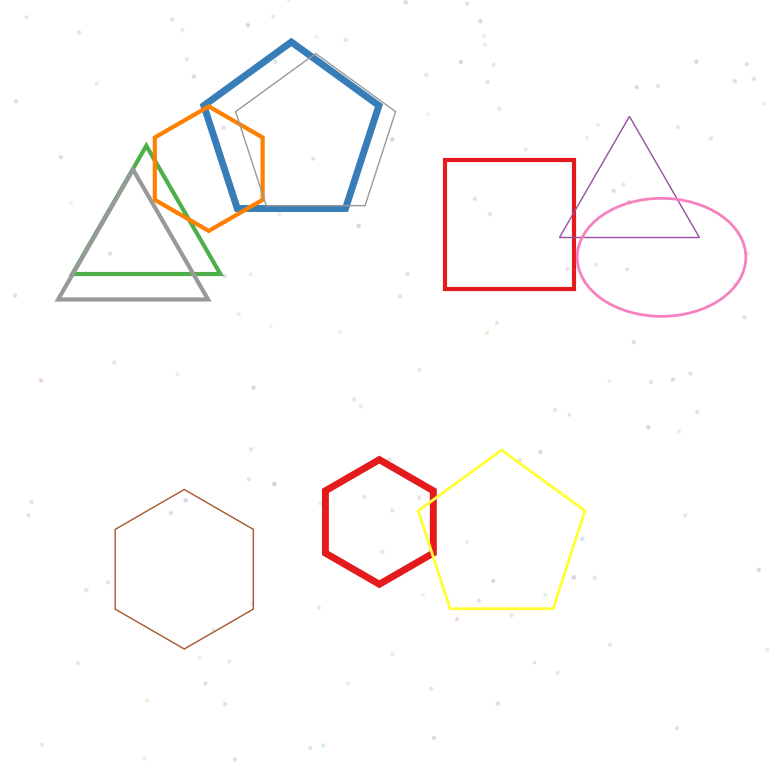[{"shape": "square", "thickness": 1.5, "radius": 0.42, "center": [0.662, 0.709]}, {"shape": "hexagon", "thickness": 2.5, "radius": 0.4, "center": [0.493, 0.322]}, {"shape": "pentagon", "thickness": 2.5, "radius": 0.6, "center": [0.378, 0.826]}, {"shape": "triangle", "thickness": 1.5, "radius": 0.56, "center": [0.19, 0.7]}, {"shape": "triangle", "thickness": 0.5, "radius": 0.52, "center": [0.817, 0.744]}, {"shape": "hexagon", "thickness": 1.5, "radius": 0.4, "center": [0.271, 0.781]}, {"shape": "pentagon", "thickness": 1, "radius": 0.57, "center": [0.651, 0.302]}, {"shape": "hexagon", "thickness": 0.5, "radius": 0.52, "center": [0.239, 0.261]}, {"shape": "oval", "thickness": 1, "radius": 0.55, "center": [0.859, 0.666]}, {"shape": "triangle", "thickness": 1.5, "radius": 0.56, "center": [0.173, 0.667]}, {"shape": "pentagon", "thickness": 0.5, "radius": 0.55, "center": [0.41, 0.821]}]